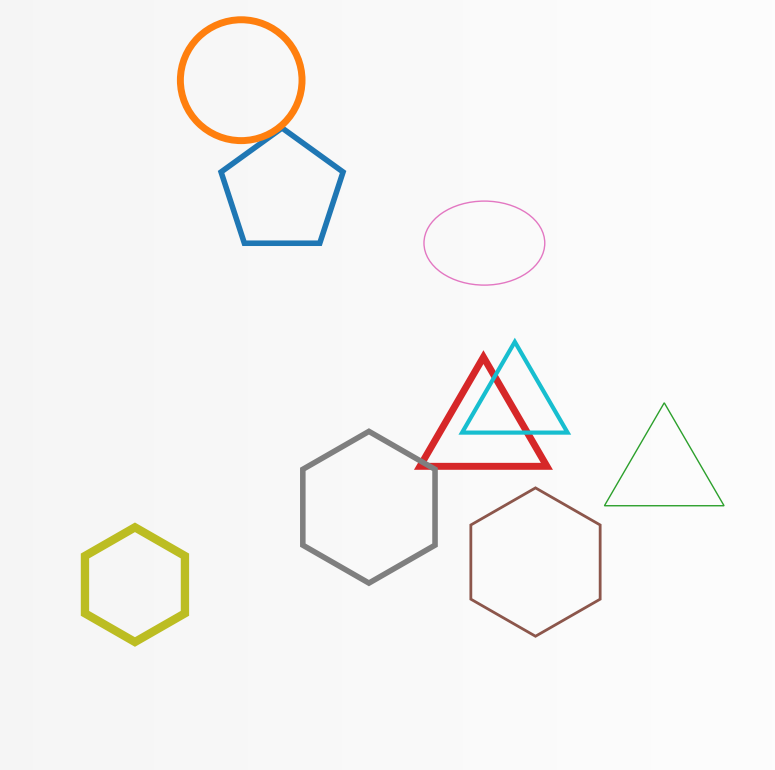[{"shape": "pentagon", "thickness": 2, "radius": 0.41, "center": [0.364, 0.751]}, {"shape": "circle", "thickness": 2.5, "radius": 0.39, "center": [0.311, 0.896]}, {"shape": "triangle", "thickness": 0.5, "radius": 0.45, "center": [0.857, 0.388]}, {"shape": "triangle", "thickness": 2.5, "radius": 0.47, "center": [0.624, 0.442]}, {"shape": "hexagon", "thickness": 1, "radius": 0.48, "center": [0.691, 0.27]}, {"shape": "oval", "thickness": 0.5, "radius": 0.39, "center": [0.625, 0.684]}, {"shape": "hexagon", "thickness": 2, "radius": 0.49, "center": [0.476, 0.341]}, {"shape": "hexagon", "thickness": 3, "radius": 0.37, "center": [0.174, 0.241]}, {"shape": "triangle", "thickness": 1.5, "radius": 0.39, "center": [0.664, 0.477]}]